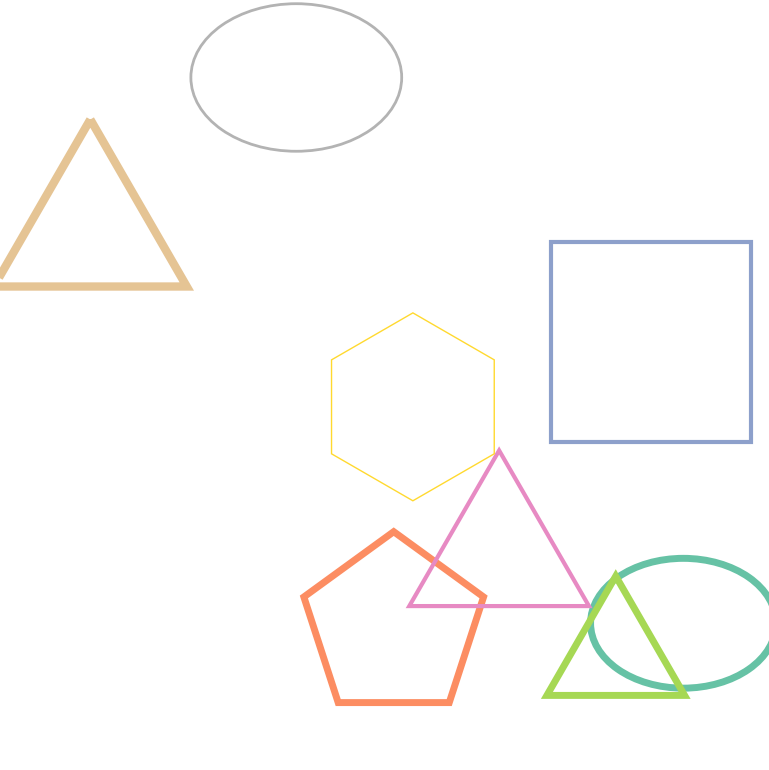[{"shape": "oval", "thickness": 2.5, "radius": 0.6, "center": [0.887, 0.191]}, {"shape": "pentagon", "thickness": 2.5, "radius": 0.61, "center": [0.511, 0.187]}, {"shape": "square", "thickness": 1.5, "radius": 0.65, "center": [0.846, 0.556]}, {"shape": "triangle", "thickness": 1.5, "radius": 0.67, "center": [0.648, 0.28]}, {"shape": "triangle", "thickness": 2.5, "radius": 0.52, "center": [0.8, 0.149]}, {"shape": "hexagon", "thickness": 0.5, "radius": 0.61, "center": [0.536, 0.472]}, {"shape": "triangle", "thickness": 3, "radius": 0.72, "center": [0.117, 0.7]}, {"shape": "oval", "thickness": 1, "radius": 0.68, "center": [0.385, 0.899]}]